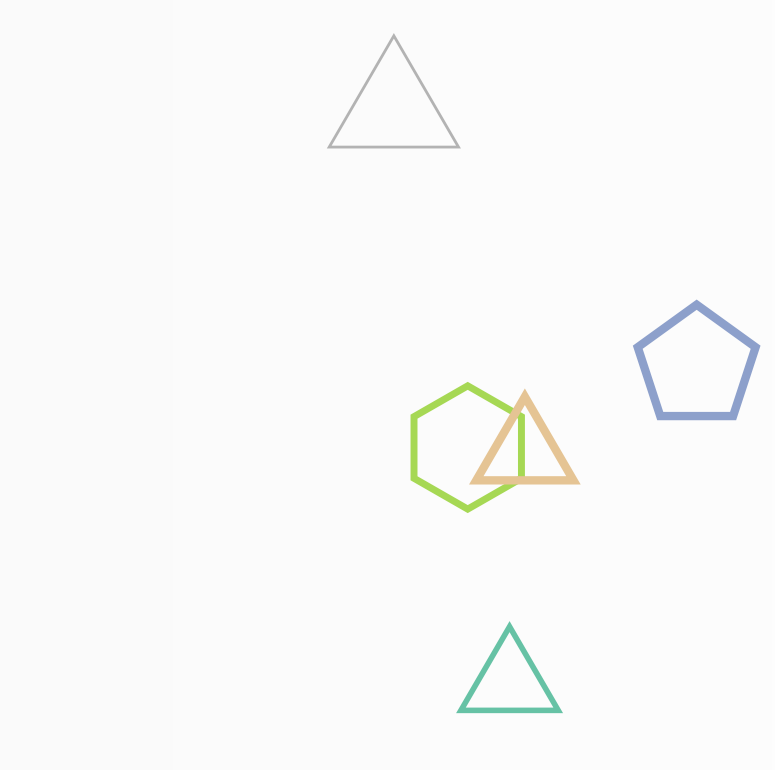[{"shape": "triangle", "thickness": 2, "radius": 0.36, "center": [0.658, 0.114]}, {"shape": "pentagon", "thickness": 3, "radius": 0.4, "center": [0.899, 0.524]}, {"shape": "hexagon", "thickness": 2.5, "radius": 0.4, "center": [0.604, 0.419]}, {"shape": "triangle", "thickness": 3, "radius": 0.36, "center": [0.677, 0.412]}, {"shape": "triangle", "thickness": 1, "radius": 0.48, "center": [0.508, 0.857]}]